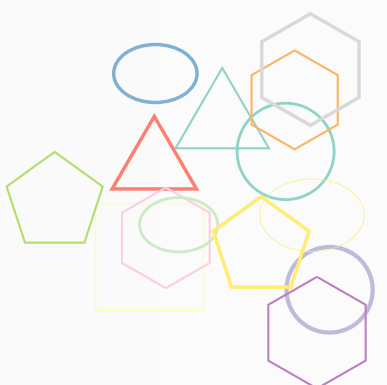[{"shape": "circle", "thickness": 2, "radius": 0.63, "center": [0.737, 0.607]}, {"shape": "triangle", "thickness": 1.5, "radius": 0.7, "center": [0.573, 0.684]}, {"shape": "square", "thickness": 1, "radius": 0.7, "center": [0.384, 0.335]}, {"shape": "circle", "thickness": 3, "radius": 0.56, "center": [0.851, 0.247]}, {"shape": "triangle", "thickness": 2.5, "radius": 0.63, "center": [0.398, 0.572]}, {"shape": "oval", "thickness": 2.5, "radius": 0.54, "center": [0.401, 0.809]}, {"shape": "hexagon", "thickness": 1.5, "radius": 0.64, "center": [0.76, 0.741]}, {"shape": "pentagon", "thickness": 1.5, "radius": 0.65, "center": [0.141, 0.475]}, {"shape": "hexagon", "thickness": 1.5, "radius": 0.65, "center": [0.428, 0.382]}, {"shape": "hexagon", "thickness": 2.5, "radius": 0.72, "center": [0.801, 0.819]}, {"shape": "hexagon", "thickness": 1.5, "radius": 0.73, "center": [0.818, 0.136]}, {"shape": "oval", "thickness": 2, "radius": 0.51, "center": [0.461, 0.416]}, {"shape": "pentagon", "thickness": 2.5, "radius": 0.65, "center": [0.674, 0.359]}, {"shape": "oval", "thickness": 0.5, "radius": 0.67, "center": [0.805, 0.441]}]